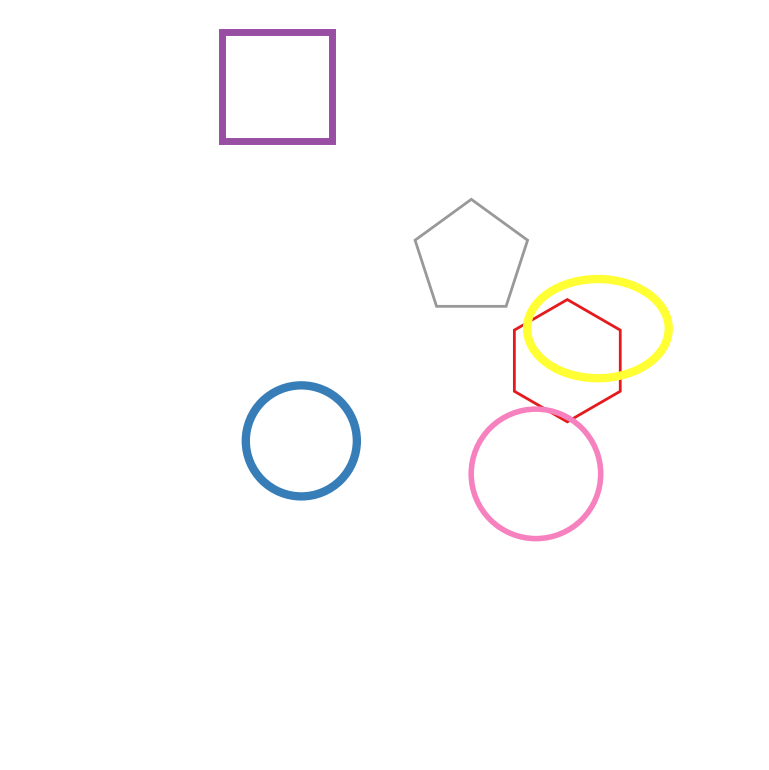[{"shape": "hexagon", "thickness": 1, "radius": 0.4, "center": [0.737, 0.532]}, {"shape": "circle", "thickness": 3, "radius": 0.36, "center": [0.391, 0.427]}, {"shape": "square", "thickness": 2.5, "radius": 0.36, "center": [0.36, 0.887]}, {"shape": "oval", "thickness": 3, "radius": 0.46, "center": [0.776, 0.573]}, {"shape": "circle", "thickness": 2, "radius": 0.42, "center": [0.696, 0.385]}, {"shape": "pentagon", "thickness": 1, "radius": 0.38, "center": [0.612, 0.664]}]